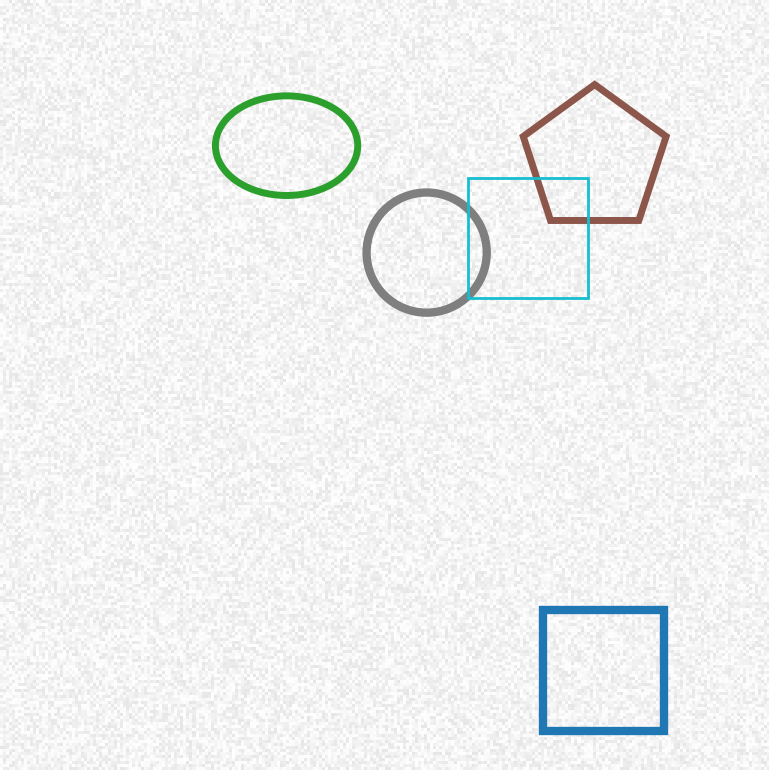[{"shape": "square", "thickness": 3, "radius": 0.39, "center": [0.784, 0.129]}, {"shape": "oval", "thickness": 2.5, "radius": 0.46, "center": [0.372, 0.811]}, {"shape": "pentagon", "thickness": 2.5, "radius": 0.49, "center": [0.772, 0.793]}, {"shape": "circle", "thickness": 3, "radius": 0.39, "center": [0.554, 0.672]}, {"shape": "square", "thickness": 1, "radius": 0.39, "center": [0.686, 0.691]}]